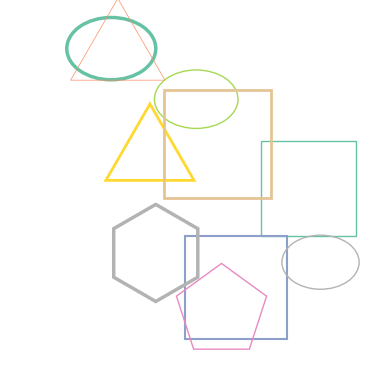[{"shape": "square", "thickness": 1, "radius": 0.61, "center": [0.802, 0.511]}, {"shape": "oval", "thickness": 2.5, "radius": 0.58, "center": [0.289, 0.874]}, {"shape": "triangle", "thickness": 0.5, "radius": 0.71, "center": [0.306, 0.863]}, {"shape": "square", "thickness": 1.5, "radius": 0.66, "center": [0.614, 0.253]}, {"shape": "pentagon", "thickness": 1, "radius": 0.62, "center": [0.575, 0.193]}, {"shape": "oval", "thickness": 1, "radius": 0.54, "center": [0.51, 0.742]}, {"shape": "triangle", "thickness": 2, "radius": 0.66, "center": [0.389, 0.598]}, {"shape": "square", "thickness": 2, "radius": 0.7, "center": [0.565, 0.627]}, {"shape": "oval", "thickness": 1, "radius": 0.5, "center": [0.833, 0.319]}, {"shape": "hexagon", "thickness": 2.5, "radius": 0.63, "center": [0.405, 0.343]}]